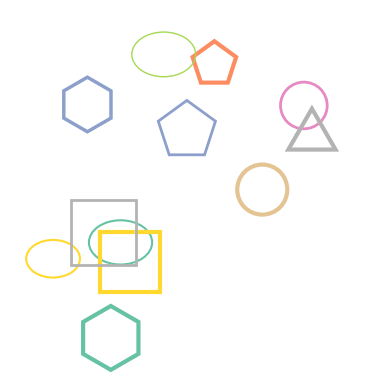[{"shape": "oval", "thickness": 1.5, "radius": 0.41, "center": [0.313, 0.37]}, {"shape": "hexagon", "thickness": 3, "radius": 0.41, "center": [0.288, 0.122]}, {"shape": "pentagon", "thickness": 3, "radius": 0.3, "center": [0.557, 0.833]}, {"shape": "hexagon", "thickness": 2.5, "radius": 0.35, "center": [0.227, 0.729]}, {"shape": "pentagon", "thickness": 2, "radius": 0.39, "center": [0.485, 0.661]}, {"shape": "circle", "thickness": 2, "radius": 0.3, "center": [0.789, 0.726]}, {"shape": "oval", "thickness": 1, "radius": 0.41, "center": [0.425, 0.859]}, {"shape": "oval", "thickness": 1.5, "radius": 0.35, "center": [0.138, 0.328]}, {"shape": "square", "thickness": 3, "radius": 0.39, "center": [0.337, 0.321]}, {"shape": "circle", "thickness": 3, "radius": 0.32, "center": [0.681, 0.508]}, {"shape": "square", "thickness": 2, "radius": 0.42, "center": [0.27, 0.395]}, {"shape": "triangle", "thickness": 3, "radius": 0.35, "center": [0.81, 0.647]}]